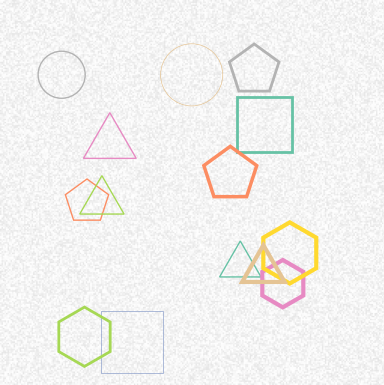[{"shape": "triangle", "thickness": 1, "radius": 0.31, "center": [0.624, 0.312]}, {"shape": "square", "thickness": 2, "radius": 0.36, "center": [0.687, 0.676]}, {"shape": "pentagon", "thickness": 1, "radius": 0.3, "center": [0.226, 0.476]}, {"shape": "pentagon", "thickness": 2.5, "radius": 0.36, "center": [0.598, 0.548]}, {"shape": "square", "thickness": 0.5, "radius": 0.4, "center": [0.344, 0.112]}, {"shape": "triangle", "thickness": 1, "radius": 0.4, "center": [0.285, 0.628]}, {"shape": "hexagon", "thickness": 3, "radius": 0.31, "center": [0.735, 0.263]}, {"shape": "triangle", "thickness": 1, "radius": 0.33, "center": [0.265, 0.477]}, {"shape": "hexagon", "thickness": 2, "radius": 0.39, "center": [0.219, 0.125]}, {"shape": "hexagon", "thickness": 3, "radius": 0.4, "center": [0.753, 0.343]}, {"shape": "circle", "thickness": 0.5, "radius": 0.4, "center": [0.498, 0.806]}, {"shape": "triangle", "thickness": 3, "radius": 0.32, "center": [0.684, 0.3]}, {"shape": "circle", "thickness": 1, "radius": 0.31, "center": [0.16, 0.806]}, {"shape": "pentagon", "thickness": 2, "radius": 0.34, "center": [0.66, 0.818]}]